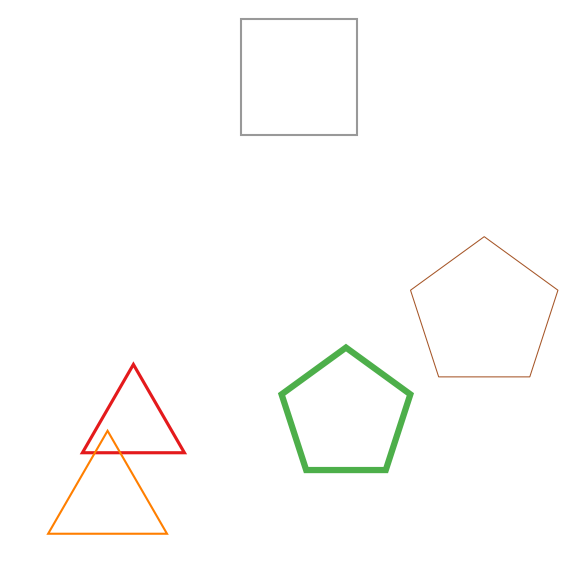[{"shape": "triangle", "thickness": 1.5, "radius": 0.51, "center": [0.231, 0.266]}, {"shape": "pentagon", "thickness": 3, "radius": 0.59, "center": [0.599, 0.28]}, {"shape": "triangle", "thickness": 1, "radius": 0.59, "center": [0.186, 0.134]}, {"shape": "pentagon", "thickness": 0.5, "radius": 0.67, "center": [0.838, 0.455]}, {"shape": "square", "thickness": 1, "radius": 0.5, "center": [0.518, 0.866]}]